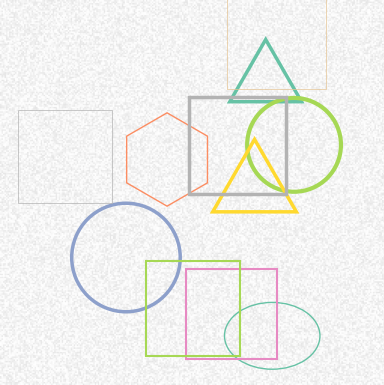[{"shape": "oval", "thickness": 1, "radius": 0.62, "center": [0.707, 0.128]}, {"shape": "triangle", "thickness": 2.5, "radius": 0.54, "center": [0.69, 0.79]}, {"shape": "hexagon", "thickness": 1, "radius": 0.61, "center": [0.434, 0.586]}, {"shape": "circle", "thickness": 2.5, "radius": 0.7, "center": [0.327, 0.331]}, {"shape": "square", "thickness": 1.5, "radius": 0.59, "center": [0.601, 0.184]}, {"shape": "circle", "thickness": 3, "radius": 0.61, "center": [0.764, 0.624]}, {"shape": "square", "thickness": 1.5, "radius": 0.61, "center": [0.501, 0.199]}, {"shape": "triangle", "thickness": 2.5, "radius": 0.63, "center": [0.661, 0.513]}, {"shape": "square", "thickness": 0.5, "radius": 0.64, "center": [0.718, 0.896]}, {"shape": "square", "thickness": 0.5, "radius": 0.61, "center": [0.17, 0.594]}, {"shape": "square", "thickness": 2.5, "radius": 0.63, "center": [0.617, 0.622]}]